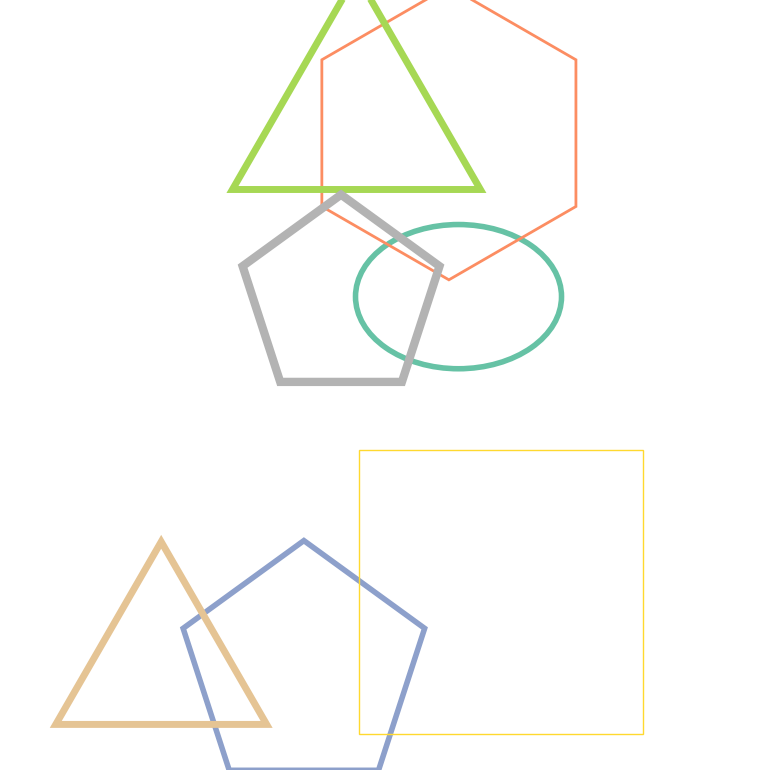[{"shape": "oval", "thickness": 2, "radius": 0.67, "center": [0.595, 0.615]}, {"shape": "hexagon", "thickness": 1, "radius": 0.95, "center": [0.583, 0.827]}, {"shape": "pentagon", "thickness": 2, "radius": 0.82, "center": [0.395, 0.133]}, {"shape": "triangle", "thickness": 2.5, "radius": 0.93, "center": [0.463, 0.847]}, {"shape": "square", "thickness": 0.5, "radius": 0.92, "center": [0.651, 0.231]}, {"shape": "triangle", "thickness": 2.5, "radius": 0.79, "center": [0.209, 0.138]}, {"shape": "pentagon", "thickness": 3, "radius": 0.67, "center": [0.443, 0.613]}]